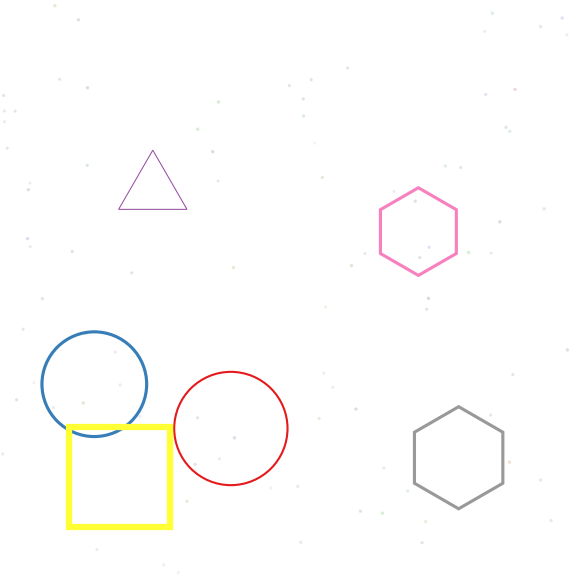[{"shape": "circle", "thickness": 1, "radius": 0.49, "center": [0.4, 0.257]}, {"shape": "circle", "thickness": 1.5, "radius": 0.45, "center": [0.163, 0.334]}, {"shape": "triangle", "thickness": 0.5, "radius": 0.34, "center": [0.265, 0.671]}, {"shape": "square", "thickness": 3, "radius": 0.43, "center": [0.207, 0.174]}, {"shape": "hexagon", "thickness": 1.5, "radius": 0.38, "center": [0.724, 0.598]}, {"shape": "hexagon", "thickness": 1.5, "radius": 0.44, "center": [0.794, 0.207]}]